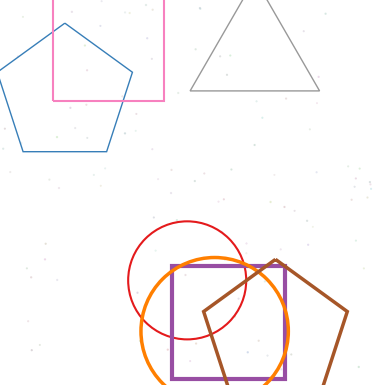[{"shape": "circle", "thickness": 1.5, "radius": 0.77, "center": [0.486, 0.272]}, {"shape": "pentagon", "thickness": 1, "radius": 0.92, "center": [0.168, 0.755]}, {"shape": "square", "thickness": 3, "radius": 0.73, "center": [0.592, 0.162]}, {"shape": "circle", "thickness": 2.5, "radius": 0.96, "center": [0.558, 0.14]}, {"shape": "pentagon", "thickness": 2.5, "radius": 0.98, "center": [0.716, 0.13]}, {"shape": "square", "thickness": 1.5, "radius": 0.72, "center": [0.282, 0.882]}, {"shape": "triangle", "thickness": 1, "radius": 0.97, "center": [0.662, 0.861]}]